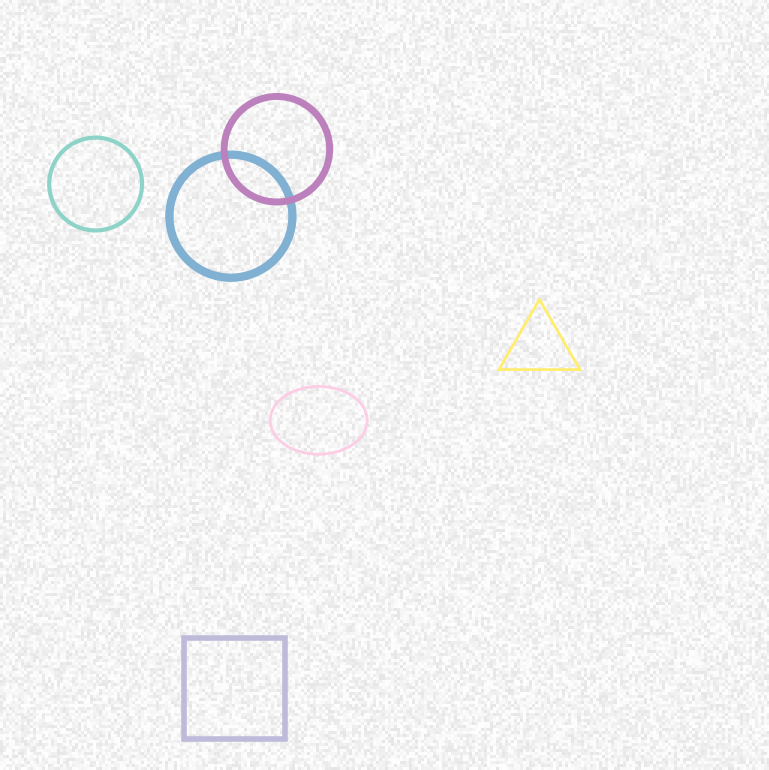[{"shape": "circle", "thickness": 1.5, "radius": 0.3, "center": [0.124, 0.761]}, {"shape": "square", "thickness": 2, "radius": 0.33, "center": [0.304, 0.105]}, {"shape": "circle", "thickness": 3, "radius": 0.4, "center": [0.3, 0.719]}, {"shape": "oval", "thickness": 1, "radius": 0.31, "center": [0.414, 0.454]}, {"shape": "circle", "thickness": 2.5, "radius": 0.34, "center": [0.36, 0.806]}, {"shape": "triangle", "thickness": 1, "radius": 0.3, "center": [0.701, 0.55]}]